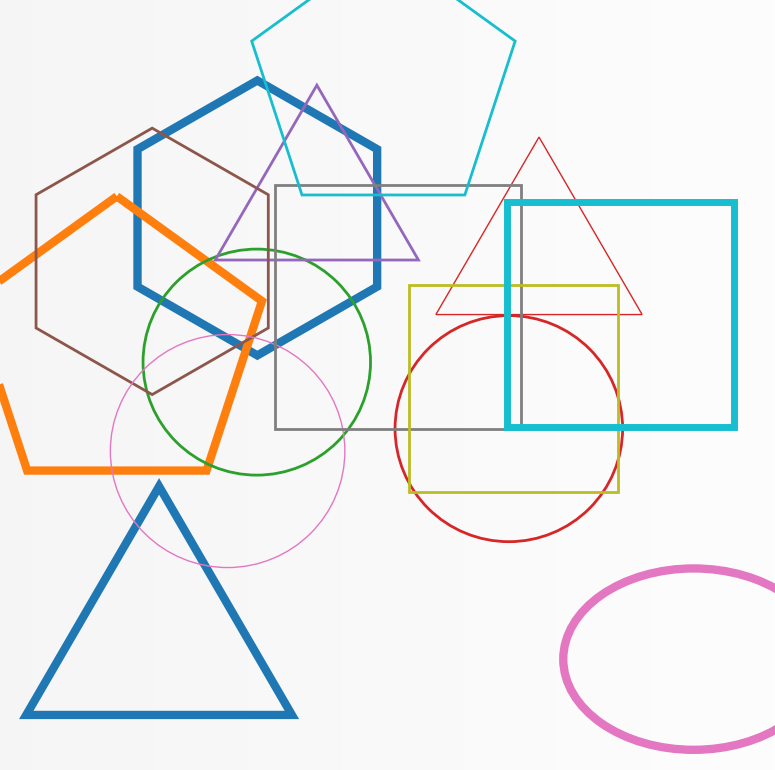[{"shape": "triangle", "thickness": 3, "radius": 0.99, "center": [0.205, 0.17]}, {"shape": "hexagon", "thickness": 3, "radius": 0.89, "center": [0.332, 0.717]}, {"shape": "pentagon", "thickness": 3, "radius": 0.98, "center": [0.151, 0.548]}, {"shape": "circle", "thickness": 1, "radius": 0.73, "center": [0.331, 0.53]}, {"shape": "circle", "thickness": 1, "radius": 0.73, "center": [0.657, 0.443]}, {"shape": "triangle", "thickness": 0.5, "radius": 0.77, "center": [0.696, 0.668]}, {"shape": "triangle", "thickness": 1, "radius": 0.76, "center": [0.409, 0.738]}, {"shape": "hexagon", "thickness": 1, "radius": 0.87, "center": [0.196, 0.661]}, {"shape": "oval", "thickness": 3, "radius": 0.84, "center": [0.895, 0.144]}, {"shape": "circle", "thickness": 0.5, "radius": 0.76, "center": [0.294, 0.414]}, {"shape": "square", "thickness": 1, "radius": 0.79, "center": [0.513, 0.601]}, {"shape": "square", "thickness": 1, "radius": 0.67, "center": [0.663, 0.496]}, {"shape": "pentagon", "thickness": 1, "radius": 0.89, "center": [0.495, 0.891]}, {"shape": "square", "thickness": 2.5, "radius": 0.73, "center": [0.8, 0.591]}]